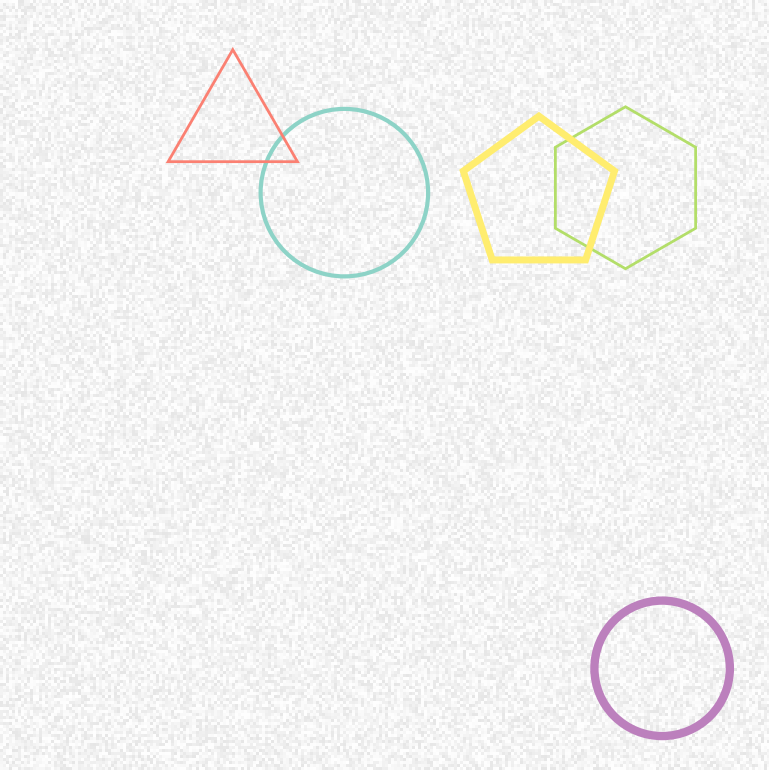[{"shape": "circle", "thickness": 1.5, "radius": 0.54, "center": [0.447, 0.75]}, {"shape": "triangle", "thickness": 1, "radius": 0.48, "center": [0.302, 0.839]}, {"shape": "hexagon", "thickness": 1, "radius": 0.53, "center": [0.812, 0.756]}, {"shape": "circle", "thickness": 3, "radius": 0.44, "center": [0.86, 0.132]}, {"shape": "pentagon", "thickness": 2.5, "radius": 0.52, "center": [0.7, 0.746]}]